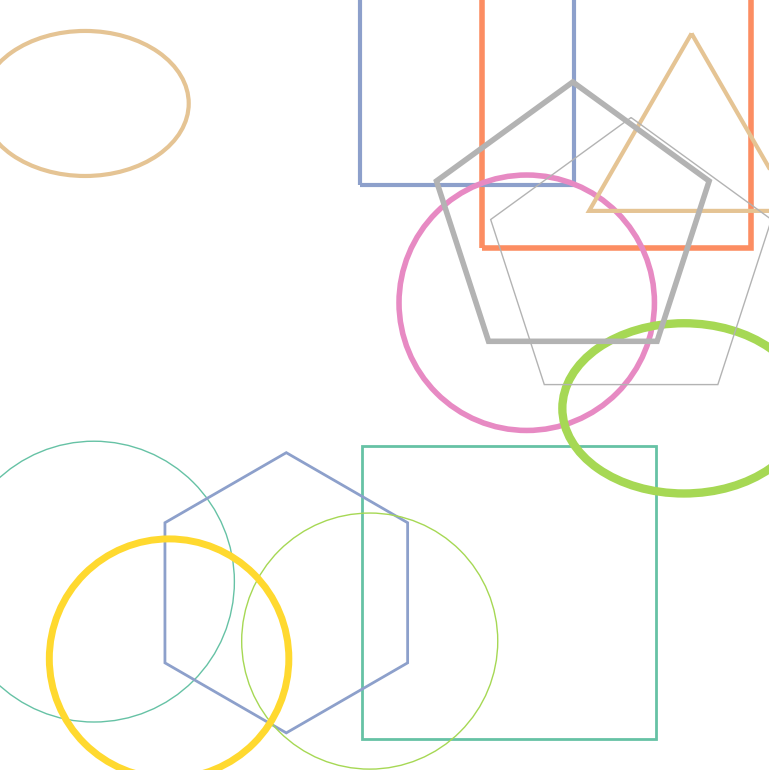[{"shape": "square", "thickness": 1, "radius": 0.95, "center": [0.661, 0.23]}, {"shape": "circle", "thickness": 0.5, "radius": 0.91, "center": [0.122, 0.245]}, {"shape": "square", "thickness": 2, "radius": 0.87, "center": [0.801, 0.852]}, {"shape": "hexagon", "thickness": 1, "radius": 0.91, "center": [0.372, 0.23]}, {"shape": "square", "thickness": 1.5, "radius": 0.7, "center": [0.607, 0.899]}, {"shape": "circle", "thickness": 2, "radius": 0.83, "center": [0.684, 0.607]}, {"shape": "circle", "thickness": 0.5, "radius": 0.83, "center": [0.48, 0.167]}, {"shape": "oval", "thickness": 3, "radius": 0.79, "center": [0.888, 0.47]}, {"shape": "circle", "thickness": 2.5, "radius": 0.78, "center": [0.22, 0.145]}, {"shape": "oval", "thickness": 1.5, "radius": 0.67, "center": [0.111, 0.866]}, {"shape": "triangle", "thickness": 1.5, "radius": 0.77, "center": [0.898, 0.803]}, {"shape": "pentagon", "thickness": 0.5, "radius": 0.96, "center": [0.82, 0.656]}, {"shape": "pentagon", "thickness": 2, "radius": 0.93, "center": [0.744, 0.707]}]